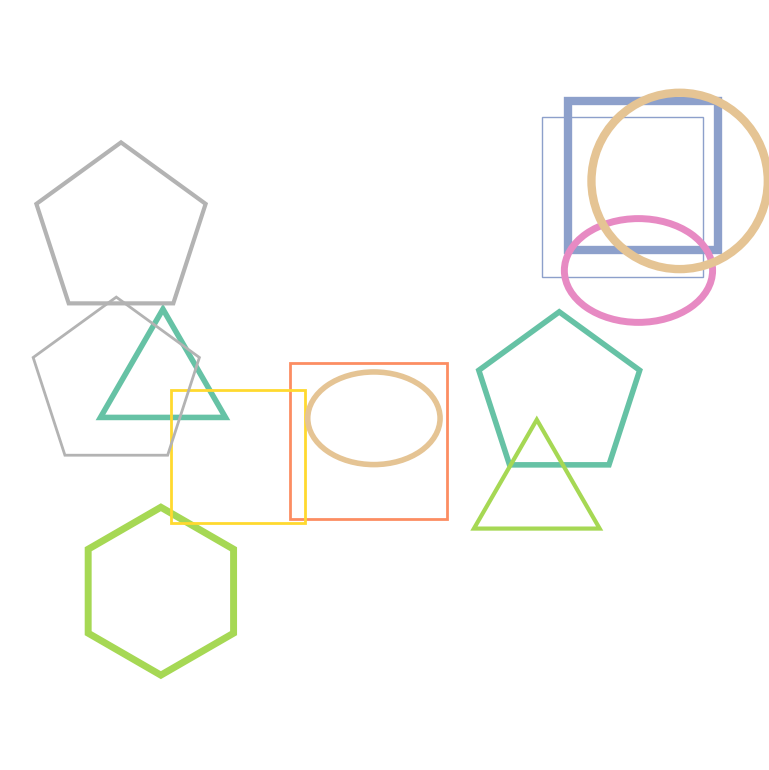[{"shape": "triangle", "thickness": 2, "radius": 0.47, "center": [0.212, 0.505]}, {"shape": "pentagon", "thickness": 2, "radius": 0.55, "center": [0.726, 0.485]}, {"shape": "square", "thickness": 1, "radius": 0.51, "center": [0.478, 0.428]}, {"shape": "square", "thickness": 3, "radius": 0.49, "center": [0.835, 0.772]}, {"shape": "square", "thickness": 0.5, "radius": 0.52, "center": [0.808, 0.744]}, {"shape": "oval", "thickness": 2.5, "radius": 0.48, "center": [0.829, 0.649]}, {"shape": "hexagon", "thickness": 2.5, "radius": 0.55, "center": [0.209, 0.232]}, {"shape": "triangle", "thickness": 1.5, "radius": 0.47, "center": [0.697, 0.361]}, {"shape": "square", "thickness": 1, "radius": 0.43, "center": [0.309, 0.407]}, {"shape": "oval", "thickness": 2, "radius": 0.43, "center": [0.486, 0.457]}, {"shape": "circle", "thickness": 3, "radius": 0.57, "center": [0.883, 0.765]}, {"shape": "pentagon", "thickness": 1.5, "radius": 0.58, "center": [0.157, 0.699]}, {"shape": "pentagon", "thickness": 1, "radius": 0.57, "center": [0.151, 0.501]}]